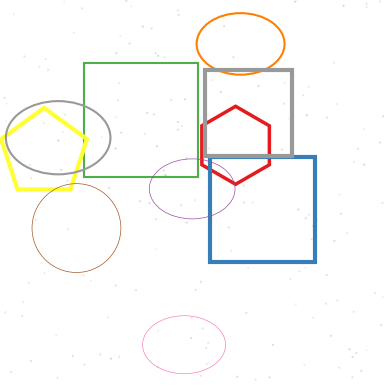[{"shape": "hexagon", "thickness": 2.5, "radius": 0.51, "center": [0.612, 0.623]}, {"shape": "square", "thickness": 3, "radius": 0.68, "center": [0.682, 0.455]}, {"shape": "square", "thickness": 1.5, "radius": 0.74, "center": [0.366, 0.689]}, {"shape": "oval", "thickness": 0.5, "radius": 0.56, "center": [0.499, 0.509]}, {"shape": "oval", "thickness": 1.5, "radius": 0.57, "center": [0.625, 0.886]}, {"shape": "pentagon", "thickness": 3, "radius": 0.59, "center": [0.114, 0.603]}, {"shape": "circle", "thickness": 0.5, "radius": 0.58, "center": [0.199, 0.408]}, {"shape": "oval", "thickness": 0.5, "radius": 0.54, "center": [0.478, 0.105]}, {"shape": "square", "thickness": 3, "radius": 0.56, "center": [0.647, 0.706]}, {"shape": "oval", "thickness": 1.5, "radius": 0.68, "center": [0.151, 0.642]}]